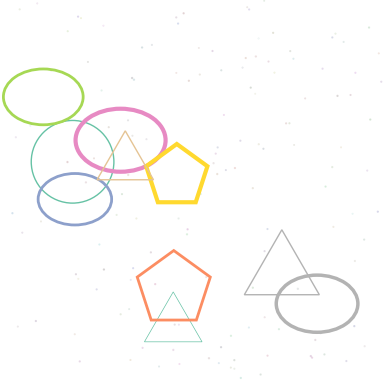[{"shape": "circle", "thickness": 1, "radius": 0.54, "center": [0.188, 0.58]}, {"shape": "triangle", "thickness": 0.5, "radius": 0.43, "center": [0.45, 0.155]}, {"shape": "pentagon", "thickness": 2, "radius": 0.5, "center": [0.451, 0.249]}, {"shape": "oval", "thickness": 2, "radius": 0.48, "center": [0.195, 0.482]}, {"shape": "oval", "thickness": 3, "radius": 0.58, "center": [0.313, 0.636]}, {"shape": "oval", "thickness": 2, "radius": 0.52, "center": [0.112, 0.748]}, {"shape": "pentagon", "thickness": 3, "radius": 0.42, "center": [0.459, 0.542]}, {"shape": "triangle", "thickness": 1, "radius": 0.42, "center": [0.325, 0.575]}, {"shape": "triangle", "thickness": 1, "radius": 0.56, "center": [0.732, 0.291]}, {"shape": "oval", "thickness": 2.5, "radius": 0.53, "center": [0.824, 0.211]}]